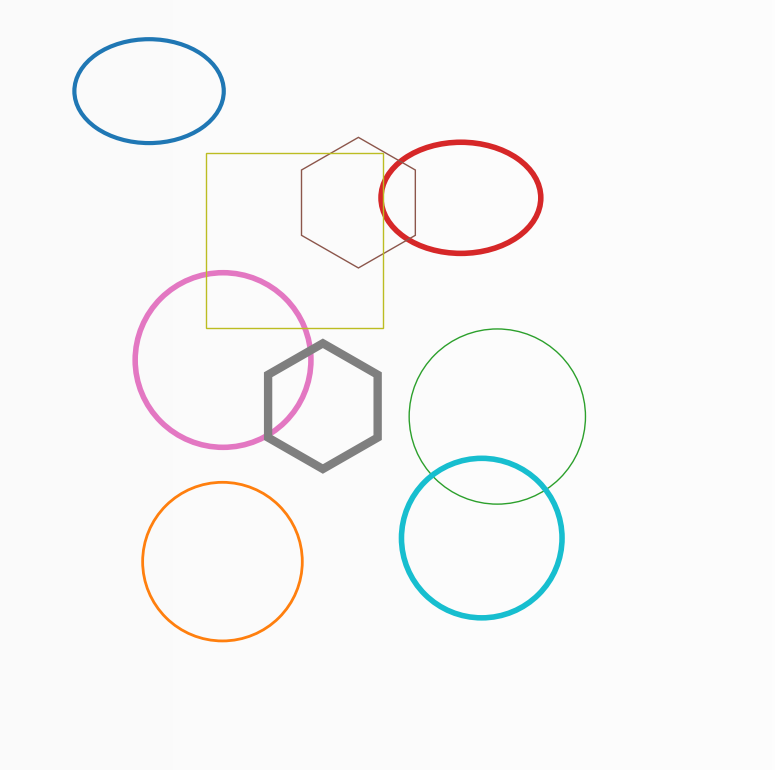[{"shape": "oval", "thickness": 1.5, "radius": 0.48, "center": [0.192, 0.882]}, {"shape": "circle", "thickness": 1, "radius": 0.52, "center": [0.287, 0.271]}, {"shape": "circle", "thickness": 0.5, "radius": 0.57, "center": [0.642, 0.459]}, {"shape": "oval", "thickness": 2, "radius": 0.52, "center": [0.595, 0.743]}, {"shape": "hexagon", "thickness": 0.5, "radius": 0.42, "center": [0.462, 0.737]}, {"shape": "circle", "thickness": 2, "radius": 0.57, "center": [0.288, 0.532]}, {"shape": "hexagon", "thickness": 3, "radius": 0.41, "center": [0.417, 0.473]}, {"shape": "square", "thickness": 0.5, "radius": 0.57, "center": [0.38, 0.688]}, {"shape": "circle", "thickness": 2, "radius": 0.52, "center": [0.622, 0.301]}]